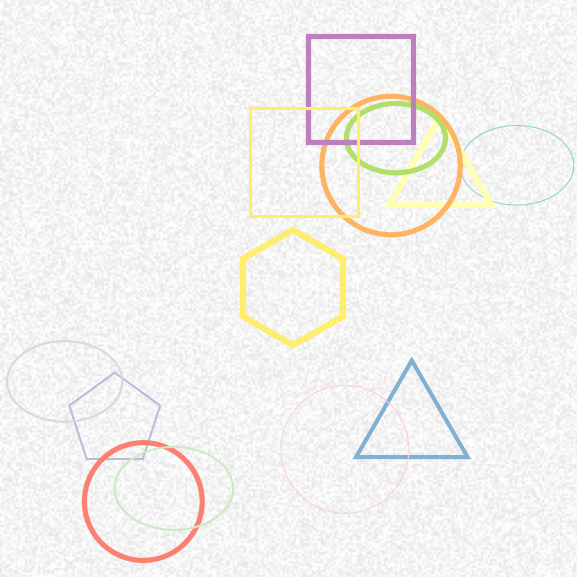[{"shape": "oval", "thickness": 0.5, "radius": 0.49, "center": [0.895, 0.713]}, {"shape": "triangle", "thickness": 3, "radius": 0.51, "center": [0.762, 0.695]}, {"shape": "pentagon", "thickness": 1, "radius": 0.41, "center": [0.199, 0.271]}, {"shape": "circle", "thickness": 2.5, "radius": 0.51, "center": [0.248, 0.131]}, {"shape": "triangle", "thickness": 2, "radius": 0.56, "center": [0.713, 0.263]}, {"shape": "circle", "thickness": 2.5, "radius": 0.6, "center": [0.677, 0.712]}, {"shape": "oval", "thickness": 2.5, "radius": 0.43, "center": [0.686, 0.76]}, {"shape": "circle", "thickness": 0.5, "radius": 0.55, "center": [0.597, 0.221]}, {"shape": "oval", "thickness": 1, "radius": 0.5, "center": [0.112, 0.339]}, {"shape": "square", "thickness": 2.5, "radius": 0.46, "center": [0.624, 0.845]}, {"shape": "oval", "thickness": 1, "radius": 0.51, "center": [0.301, 0.153]}, {"shape": "square", "thickness": 1.5, "radius": 0.47, "center": [0.527, 0.718]}, {"shape": "hexagon", "thickness": 3, "radius": 0.5, "center": [0.507, 0.501]}]